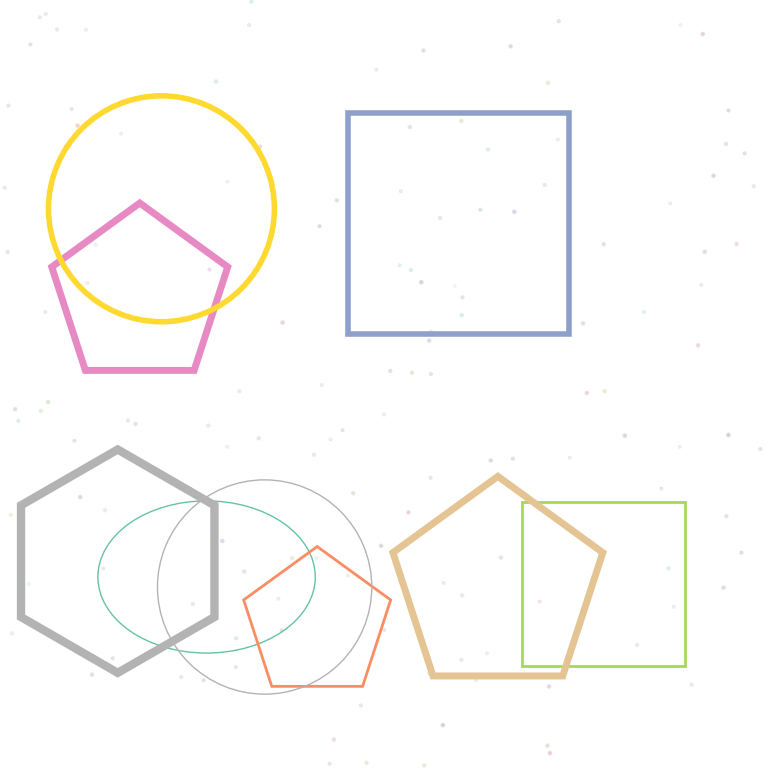[{"shape": "oval", "thickness": 0.5, "radius": 0.71, "center": [0.268, 0.251]}, {"shape": "pentagon", "thickness": 1, "radius": 0.5, "center": [0.412, 0.19]}, {"shape": "square", "thickness": 2, "radius": 0.72, "center": [0.596, 0.71]}, {"shape": "pentagon", "thickness": 2.5, "radius": 0.6, "center": [0.181, 0.616]}, {"shape": "square", "thickness": 1, "radius": 0.53, "center": [0.784, 0.241]}, {"shape": "circle", "thickness": 2, "radius": 0.73, "center": [0.21, 0.729]}, {"shape": "pentagon", "thickness": 2.5, "radius": 0.72, "center": [0.647, 0.238]}, {"shape": "hexagon", "thickness": 3, "radius": 0.73, "center": [0.153, 0.271]}, {"shape": "circle", "thickness": 0.5, "radius": 0.7, "center": [0.344, 0.238]}]